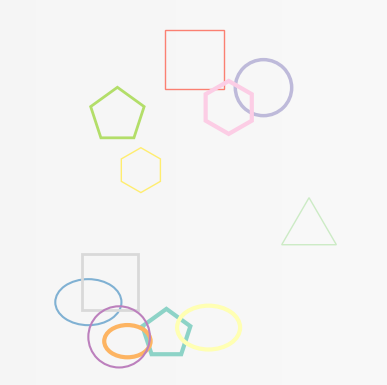[{"shape": "pentagon", "thickness": 3, "radius": 0.33, "center": [0.429, 0.133]}, {"shape": "oval", "thickness": 3, "radius": 0.41, "center": [0.538, 0.149]}, {"shape": "circle", "thickness": 2.5, "radius": 0.36, "center": [0.68, 0.772]}, {"shape": "square", "thickness": 1, "radius": 0.38, "center": [0.501, 0.845]}, {"shape": "oval", "thickness": 1.5, "radius": 0.43, "center": [0.228, 0.215]}, {"shape": "oval", "thickness": 3, "radius": 0.3, "center": [0.329, 0.114]}, {"shape": "pentagon", "thickness": 2, "radius": 0.36, "center": [0.303, 0.701]}, {"shape": "hexagon", "thickness": 3, "radius": 0.34, "center": [0.59, 0.721]}, {"shape": "square", "thickness": 2, "radius": 0.36, "center": [0.284, 0.267]}, {"shape": "circle", "thickness": 1.5, "radius": 0.4, "center": [0.307, 0.125]}, {"shape": "triangle", "thickness": 1, "radius": 0.41, "center": [0.798, 0.405]}, {"shape": "hexagon", "thickness": 1, "radius": 0.29, "center": [0.364, 0.558]}]